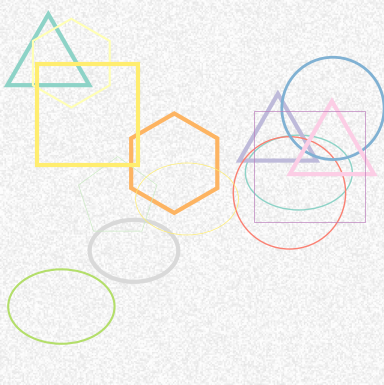[{"shape": "oval", "thickness": 1, "radius": 0.69, "center": [0.776, 0.552]}, {"shape": "triangle", "thickness": 3, "radius": 0.61, "center": [0.126, 0.84]}, {"shape": "hexagon", "thickness": 1.5, "radius": 0.58, "center": [0.185, 0.836]}, {"shape": "triangle", "thickness": 3, "radius": 0.58, "center": [0.722, 0.641]}, {"shape": "circle", "thickness": 1, "radius": 0.73, "center": [0.752, 0.499]}, {"shape": "circle", "thickness": 2, "radius": 0.66, "center": [0.865, 0.719]}, {"shape": "hexagon", "thickness": 3, "radius": 0.65, "center": [0.453, 0.576]}, {"shape": "oval", "thickness": 1.5, "radius": 0.69, "center": [0.159, 0.204]}, {"shape": "triangle", "thickness": 3, "radius": 0.63, "center": [0.862, 0.611]}, {"shape": "oval", "thickness": 3, "radius": 0.58, "center": [0.348, 0.349]}, {"shape": "square", "thickness": 0.5, "radius": 0.72, "center": [0.804, 0.567]}, {"shape": "pentagon", "thickness": 0.5, "radius": 0.54, "center": [0.306, 0.486]}, {"shape": "square", "thickness": 3, "radius": 0.66, "center": [0.227, 0.702]}, {"shape": "oval", "thickness": 0.5, "radius": 0.67, "center": [0.486, 0.483]}]